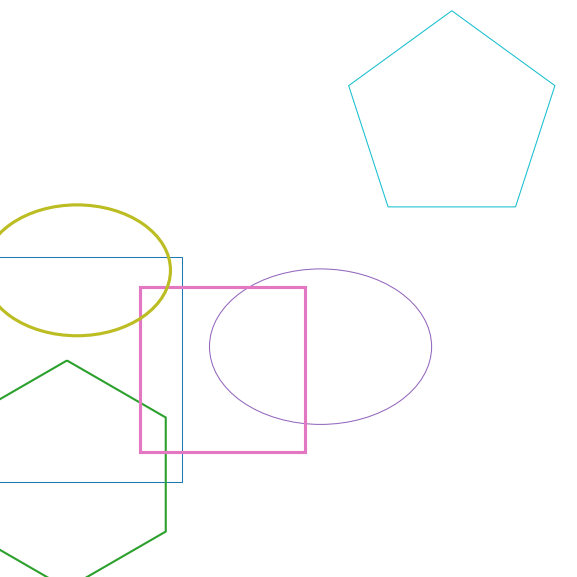[{"shape": "square", "thickness": 0.5, "radius": 0.98, "center": [0.12, 0.36]}, {"shape": "hexagon", "thickness": 1, "radius": 0.99, "center": [0.116, 0.177]}, {"shape": "oval", "thickness": 0.5, "radius": 0.96, "center": [0.555, 0.399]}, {"shape": "square", "thickness": 1.5, "radius": 0.71, "center": [0.385, 0.359]}, {"shape": "oval", "thickness": 1.5, "radius": 0.81, "center": [0.133, 0.531]}, {"shape": "pentagon", "thickness": 0.5, "radius": 0.94, "center": [0.782, 0.793]}]